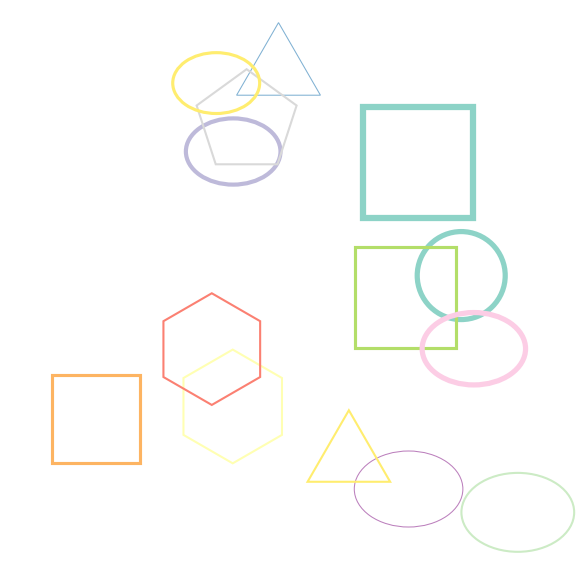[{"shape": "circle", "thickness": 2.5, "radius": 0.38, "center": [0.799, 0.522]}, {"shape": "square", "thickness": 3, "radius": 0.48, "center": [0.723, 0.718]}, {"shape": "hexagon", "thickness": 1, "radius": 0.49, "center": [0.403, 0.295]}, {"shape": "oval", "thickness": 2, "radius": 0.41, "center": [0.404, 0.737]}, {"shape": "hexagon", "thickness": 1, "radius": 0.48, "center": [0.367, 0.395]}, {"shape": "triangle", "thickness": 0.5, "radius": 0.42, "center": [0.482, 0.876]}, {"shape": "square", "thickness": 1.5, "radius": 0.38, "center": [0.166, 0.273]}, {"shape": "square", "thickness": 1.5, "radius": 0.44, "center": [0.702, 0.484]}, {"shape": "oval", "thickness": 2.5, "radius": 0.45, "center": [0.821, 0.395]}, {"shape": "pentagon", "thickness": 1, "radius": 0.46, "center": [0.427, 0.788]}, {"shape": "oval", "thickness": 0.5, "radius": 0.47, "center": [0.707, 0.152]}, {"shape": "oval", "thickness": 1, "radius": 0.49, "center": [0.897, 0.112]}, {"shape": "triangle", "thickness": 1, "radius": 0.41, "center": [0.604, 0.206]}, {"shape": "oval", "thickness": 1.5, "radius": 0.38, "center": [0.374, 0.855]}]